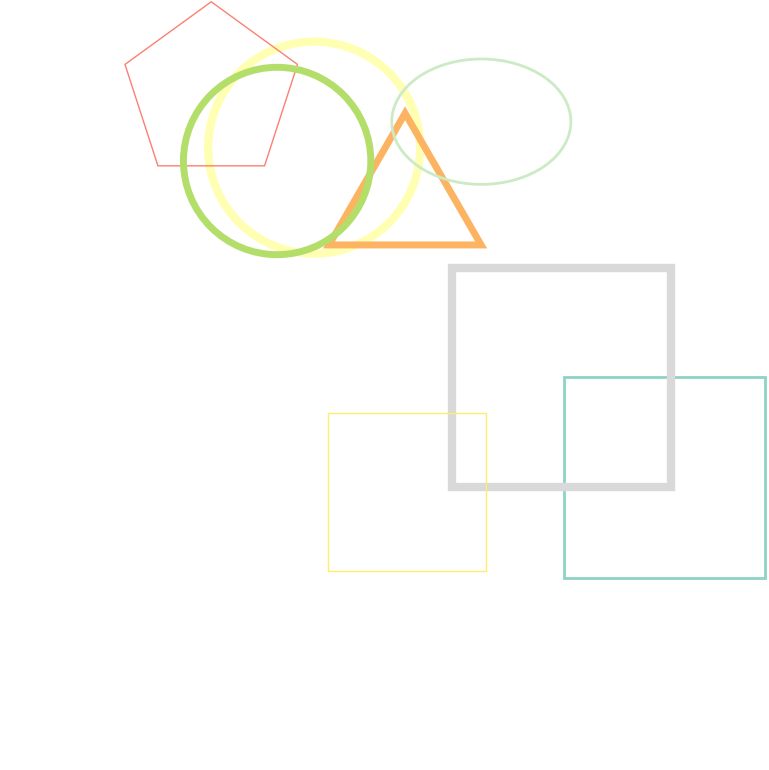[{"shape": "square", "thickness": 1, "radius": 0.65, "center": [0.864, 0.38]}, {"shape": "circle", "thickness": 3, "radius": 0.69, "center": [0.408, 0.808]}, {"shape": "pentagon", "thickness": 0.5, "radius": 0.59, "center": [0.274, 0.88]}, {"shape": "triangle", "thickness": 2.5, "radius": 0.57, "center": [0.526, 0.739]}, {"shape": "circle", "thickness": 2.5, "radius": 0.61, "center": [0.36, 0.791]}, {"shape": "square", "thickness": 3, "radius": 0.71, "center": [0.729, 0.51]}, {"shape": "oval", "thickness": 1, "radius": 0.58, "center": [0.625, 0.842]}, {"shape": "square", "thickness": 0.5, "radius": 0.51, "center": [0.528, 0.361]}]